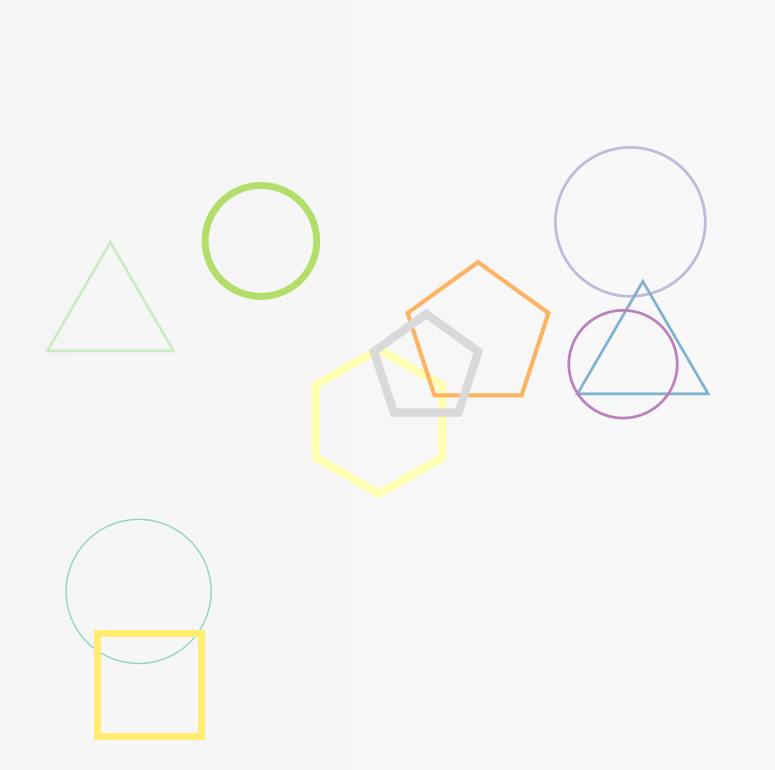[{"shape": "circle", "thickness": 0.5, "radius": 0.47, "center": [0.179, 0.232]}, {"shape": "hexagon", "thickness": 3, "radius": 0.47, "center": [0.489, 0.453]}, {"shape": "circle", "thickness": 1, "radius": 0.48, "center": [0.813, 0.712]}, {"shape": "triangle", "thickness": 1, "radius": 0.49, "center": [0.829, 0.537]}, {"shape": "pentagon", "thickness": 1.5, "radius": 0.48, "center": [0.617, 0.564]}, {"shape": "circle", "thickness": 2.5, "radius": 0.36, "center": [0.337, 0.687]}, {"shape": "pentagon", "thickness": 3, "radius": 0.35, "center": [0.55, 0.522]}, {"shape": "circle", "thickness": 1, "radius": 0.35, "center": [0.804, 0.527]}, {"shape": "triangle", "thickness": 1, "radius": 0.47, "center": [0.142, 0.591]}, {"shape": "square", "thickness": 2.5, "radius": 0.33, "center": [0.192, 0.111]}]